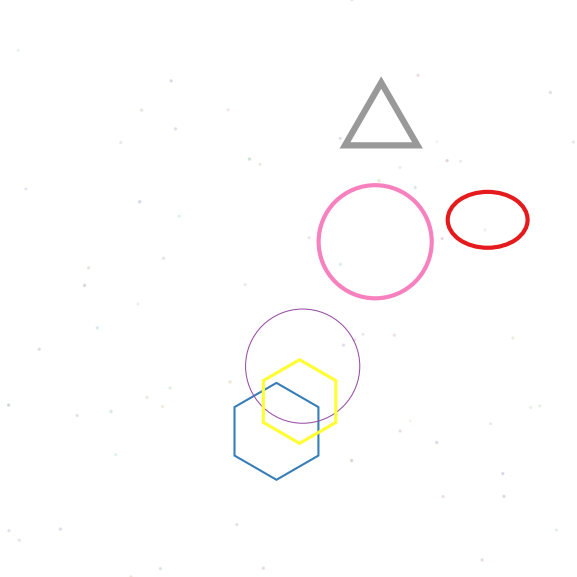[{"shape": "oval", "thickness": 2, "radius": 0.35, "center": [0.844, 0.619]}, {"shape": "hexagon", "thickness": 1, "radius": 0.42, "center": [0.479, 0.252]}, {"shape": "circle", "thickness": 0.5, "radius": 0.49, "center": [0.524, 0.365]}, {"shape": "hexagon", "thickness": 1.5, "radius": 0.36, "center": [0.519, 0.304]}, {"shape": "circle", "thickness": 2, "radius": 0.49, "center": [0.65, 0.581]}, {"shape": "triangle", "thickness": 3, "radius": 0.36, "center": [0.66, 0.784]}]